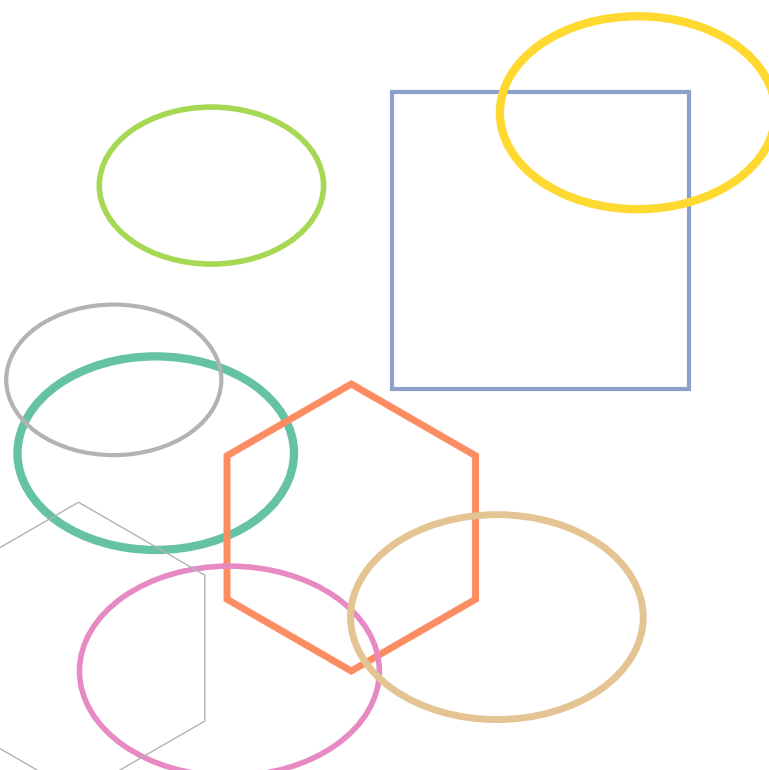[{"shape": "oval", "thickness": 3, "radius": 0.9, "center": [0.202, 0.411]}, {"shape": "hexagon", "thickness": 2.5, "radius": 0.93, "center": [0.456, 0.315]}, {"shape": "square", "thickness": 1.5, "radius": 0.96, "center": [0.702, 0.688]}, {"shape": "oval", "thickness": 2, "radius": 0.97, "center": [0.298, 0.128]}, {"shape": "oval", "thickness": 2, "radius": 0.73, "center": [0.275, 0.759]}, {"shape": "oval", "thickness": 3, "radius": 0.89, "center": [0.828, 0.854]}, {"shape": "oval", "thickness": 2.5, "radius": 0.95, "center": [0.645, 0.199]}, {"shape": "oval", "thickness": 1.5, "radius": 0.7, "center": [0.148, 0.507]}, {"shape": "hexagon", "thickness": 0.5, "radius": 0.95, "center": [0.102, 0.158]}]